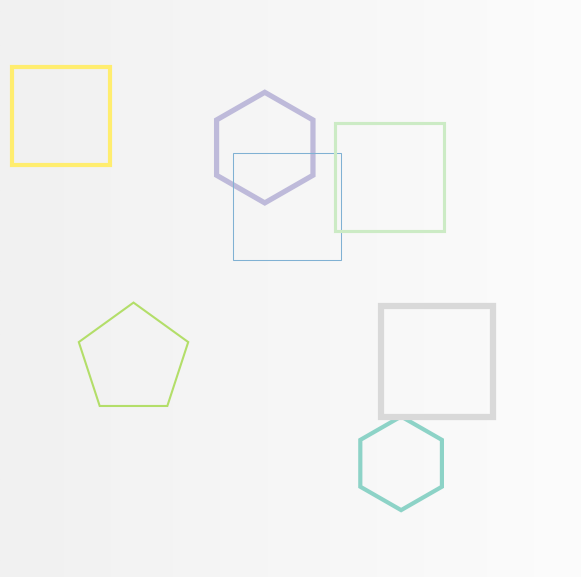[{"shape": "hexagon", "thickness": 2, "radius": 0.41, "center": [0.69, 0.197]}, {"shape": "hexagon", "thickness": 2.5, "radius": 0.48, "center": [0.456, 0.744]}, {"shape": "square", "thickness": 0.5, "radius": 0.46, "center": [0.494, 0.641]}, {"shape": "pentagon", "thickness": 1, "radius": 0.49, "center": [0.23, 0.376]}, {"shape": "square", "thickness": 3, "radius": 0.48, "center": [0.752, 0.374]}, {"shape": "square", "thickness": 1.5, "radius": 0.47, "center": [0.67, 0.693]}, {"shape": "square", "thickness": 2, "radius": 0.43, "center": [0.105, 0.798]}]